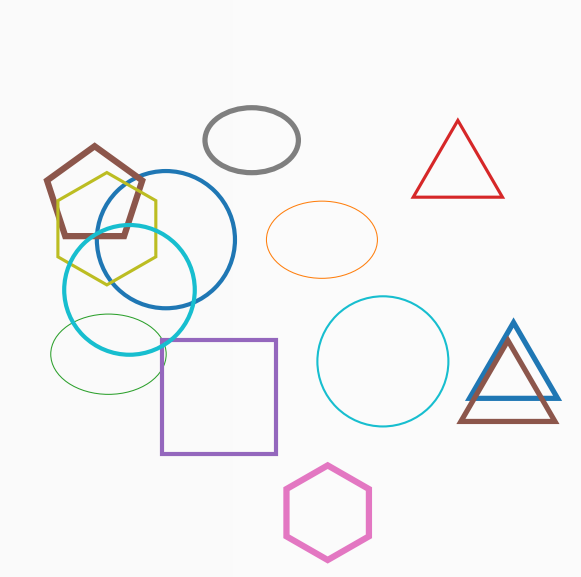[{"shape": "triangle", "thickness": 2.5, "radius": 0.44, "center": [0.884, 0.353]}, {"shape": "circle", "thickness": 2, "radius": 0.59, "center": [0.285, 0.584]}, {"shape": "oval", "thickness": 0.5, "radius": 0.48, "center": [0.554, 0.584]}, {"shape": "oval", "thickness": 0.5, "radius": 0.5, "center": [0.187, 0.386]}, {"shape": "triangle", "thickness": 1.5, "radius": 0.44, "center": [0.788, 0.702]}, {"shape": "square", "thickness": 2, "radius": 0.49, "center": [0.377, 0.311]}, {"shape": "triangle", "thickness": 2.5, "radius": 0.47, "center": [0.874, 0.316]}, {"shape": "pentagon", "thickness": 3, "radius": 0.43, "center": [0.163, 0.66]}, {"shape": "hexagon", "thickness": 3, "radius": 0.41, "center": [0.564, 0.111]}, {"shape": "oval", "thickness": 2.5, "radius": 0.4, "center": [0.433, 0.756]}, {"shape": "hexagon", "thickness": 1.5, "radius": 0.49, "center": [0.184, 0.603]}, {"shape": "circle", "thickness": 1, "radius": 0.56, "center": [0.659, 0.373]}, {"shape": "circle", "thickness": 2, "radius": 0.56, "center": [0.223, 0.497]}]